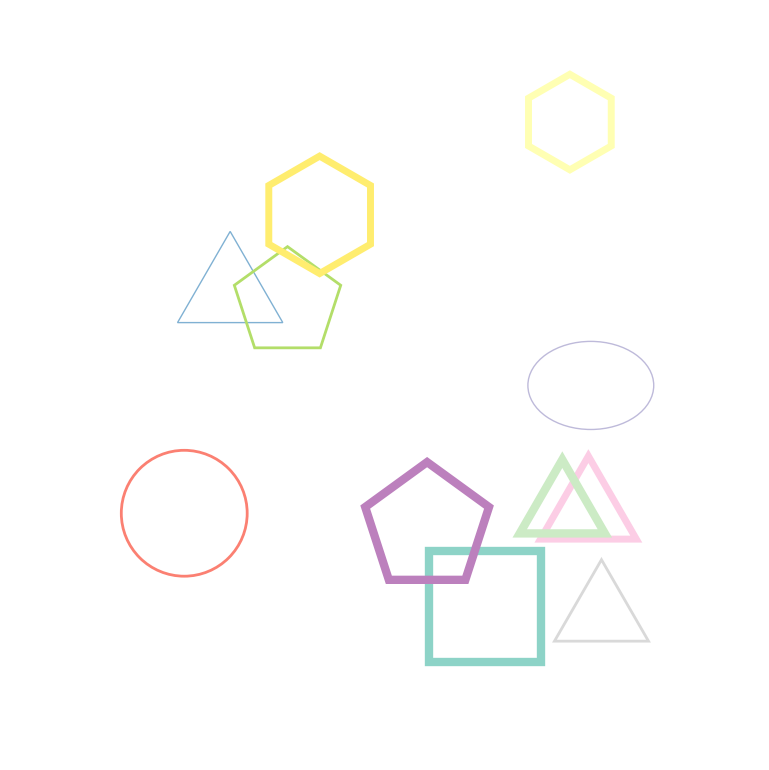[{"shape": "square", "thickness": 3, "radius": 0.36, "center": [0.63, 0.212]}, {"shape": "hexagon", "thickness": 2.5, "radius": 0.31, "center": [0.74, 0.841]}, {"shape": "oval", "thickness": 0.5, "radius": 0.41, "center": [0.767, 0.499]}, {"shape": "circle", "thickness": 1, "radius": 0.41, "center": [0.239, 0.333]}, {"shape": "triangle", "thickness": 0.5, "radius": 0.39, "center": [0.299, 0.621]}, {"shape": "pentagon", "thickness": 1, "radius": 0.36, "center": [0.373, 0.607]}, {"shape": "triangle", "thickness": 2.5, "radius": 0.36, "center": [0.764, 0.336]}, {"shape": "triangle", "thickness": 1, "radius": 0.35, "center": [0.781, 0.203]}, {"shape": "pentagon", "thickness": 3, "radius": 0.42, "center": [0.555, 0.315]}, {"shape": "triangle", "thickness": 3, "radius": 0.32, "center": [0.73, 0.339]}, {"shape": "hexagon", "thickness": 2.5, "radius": 0.38, "center": [0.415, 0.721]}]